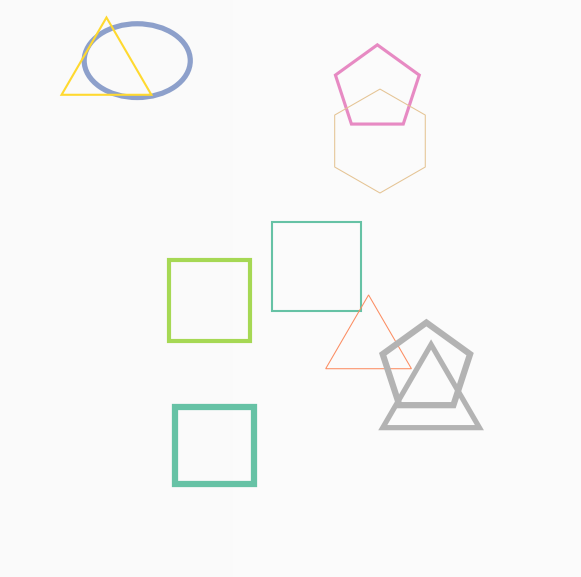[{"shape": "square", "thickness": 1, "radius": 0.38, "center": [0.545, 0.538]}, {"shape": "square", "thickness": 3, "radius": 0.34, "center": [0.369, 0.228]}, {"shape": "triangle", "thickness": 0.5, "radius": 0.43, "center": [0.634, 0.403]}, {"shape": "oval", "thickness": 2.5, "radius": 0.46, "center": [0.236, 0.894]}, {"shape": "pentagon", "thickness": 1.5, "radius": 0.38, "center": [0.649, 0.846]}, {"shape": "square", "thickness": 2, "radius": 0.35, "center": [0.361, 0.479]}, {"shape": "triangle", "thickness": 1, "radius": 0.45, "center": [0.183, 0.88]}, {"shape": "hexagon", "thickness": 0.5, "radius": 0.45, "center": [0.654, 0.755]}, {"shape": "pentagon", "thickness": 3, "radius": 0.4, "center": [0.734, 0.362]}, {"shape": "triangle", "thickness": 2.5, "radius": 0.48, "center": [0.742, 0.307]}]